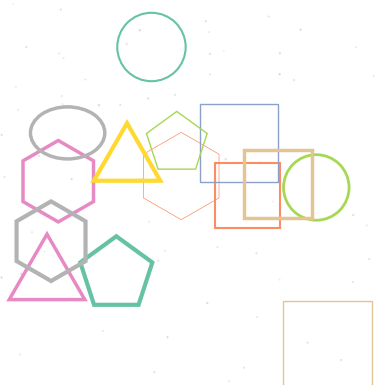[{"shape": "pentagon", "thickness": 3, "radius": 0.49, "center": [0.302, 0.288]}, {"shape": "circle", "thickness": 1.5, "radius": 0.44, "center": [0.393, 0.878]}, {"shape": "hexagon", "thickness": 0.5, "radius": 0.57, "center": [0.471, 0.543]}, {"shape": "square", "thickness": 1.5, "radius": 0.42, "center": [0.643, 0.492]}, {"shape": "square", "thickness": 1, "radius": 0.51, "center": [0.622, 0.629]}, {"shape": "triangle", "thickness": 2.5, "radius": 0.57, "center": [0.122, 0.279]}, {"shape": "hexagon", "thickness": 2.5, "radius": 0.53, "center": [0.151, 0.529]}, {"shape": "pentagon", "thickness": 1, "radius": 0.41, "center": [0.459, 0.628]}, {"shape": "circle", "thickness": 2, "radius": 0.43, "center": [0.822, 0.513]}, {"shape": "triangle", "thickness": 3, "radius": 0.5, "center": [0.33, 0.58]}, {"shape": "square", "thickness": 2.5, "radius": 0.44, "center": [0.721, 0.522]}, {"shape": "square", "thickness": 1, "radius": 0.58, "center": [0.851, 0.102]}, {"shape": "oval", "thickness": 2.5, "radius": 0.48, "center": [0.176, 0.655]}, {"shape": "hexagon", "thickness": 3, "radius": 0.52, "center": [0.133, 0.374]}]